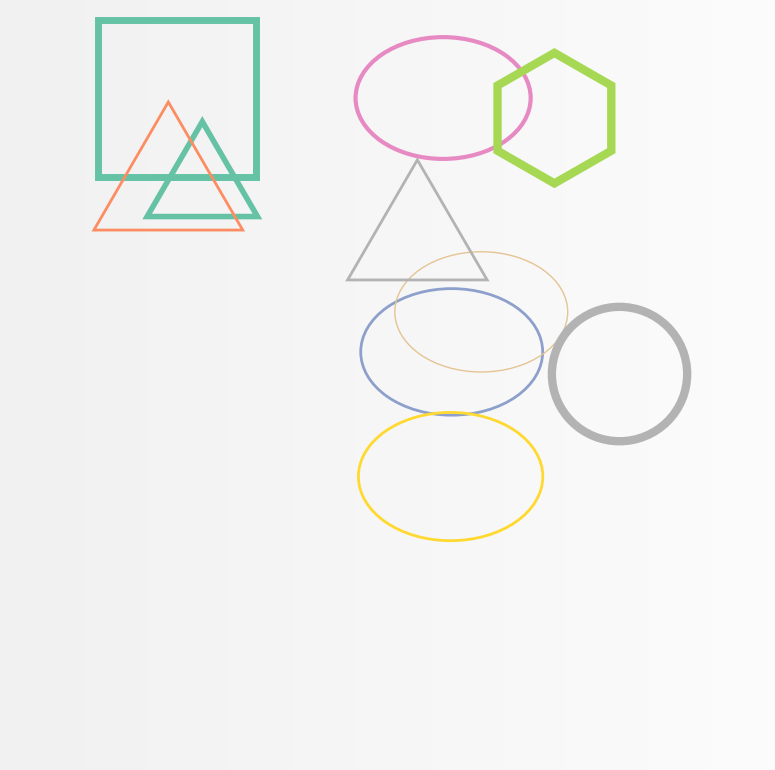[{"shape": "triangle", "thickness": 2, "radius": 0.41, "center": [0.261, 0.76]}, {"shape": "square", "thickness": 2.5, "radius": 0.51, "center": [0.229, 0.872]}, {"shape": "triangle", "thickness": 1, "radius": 0.55, "center": [0.217, 0.757]}, {"shape": "oval", "thickness": 1, "radius": 0.59, "center": [0.583, 0.543]}, {"shape": "oval", "thickness": 1.5, "radius": 0.56, "center": [0.572, 0.873]}, {"shape": "hexagon", "thickness": 3, "radius": 0.42, "center": [0.715, 0.847]}, {"shape": "oval", "thickness": 1, "radius": 0.59, "center": [0.581, 0.381]}, {"shape": "oval", "thickness": 0.5, "radius": 0.56, "center": [0.621, 0.595]}, {"shape": "circle", "thickness": 3, "radius": 0.44, "center": [0.799, 0.514]}, {"shape": "triangle", "thickness": 1, "radius": 0.52, "center": [0.539, 0.688]}]